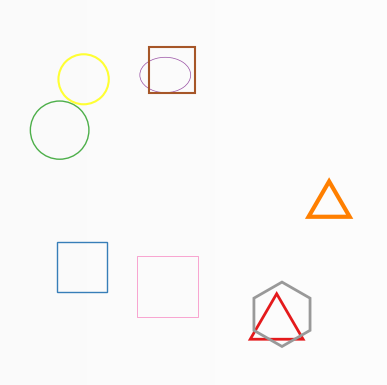[{"shape": "triangle", "thickness": 2, "radius": 0.39, "center": [0.714, 0.158]}, {"shape": "square", "thickness": 1, "radius": 0.32, "center": [0.211, 0.306]}, {"shape": "circle", "thickness": 1, "radius": 0.38, "center": [0.154, 0.662]}, {"shape": "oval", "thickness": 0.5, "radius": 0.33, "center": [0.426, 0.805]}, {"shape": "triangle", "thickness": 3, "radius": 0.31, "center": [0.849, 0.468]}, {"shape": "circle", "thickness": 1.5, "radius": 0.32, "center": [0.216, 0.794]}, {"shape": "square", "thickness": 1.5, "radius": 0.3, "center": [0.444, 0.818]}, {"shape": "square", "thickness": 0.5, "radius": 0.39, "center": [0.433, 0.256]}, {"shape": "hexagon", "thickness": 2, "radius": 0.42, "center": [0.728, 0.184]}]